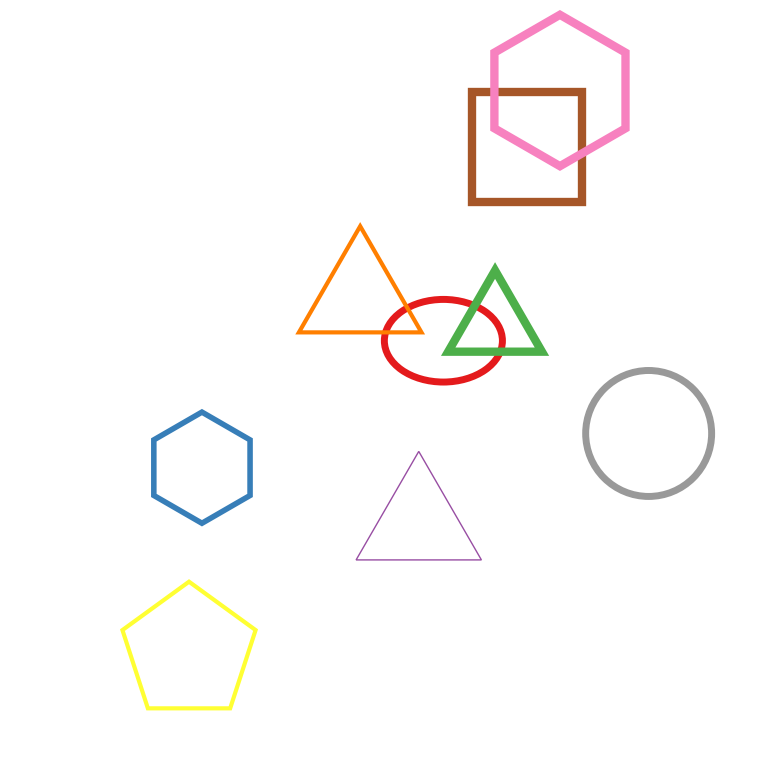[{"shape": "oval", "thickness": 2.5, "radius": 0.38, "center": [0.576, 0.557]}, {"shape": "hexagon", "thickness": 2, "radius": 0.36, "center": [0.262, 0.393]}, {"shape": "triangle", "thickness": 3, "radius": 0.35, "center": [0.643, 0.578]}, {"shape": "triangle", "thickness": 0.5, "radius": 0.47, "center": [0.544, 0.32]}, {"shape": "triangle", "thickness": 1.5, "radius": 0.46, "center": [0.468, 0.614]}, {"shape": "pentagon", "thickness": 1.5, "radius": 0.45, "center": [0.245, 0.154]}, {"shape": "square", "thickness": 3, "radius": 0.36, "center": [0.685, 0.809]}, {"shape": "hexagon", "thickness": 3, "radius": 0.49, "center": [0.727, 0.883]}, {"shape": "circle", "thickness": 2.5, "radius": 0.41, "center": [0.842, 0.437]}]